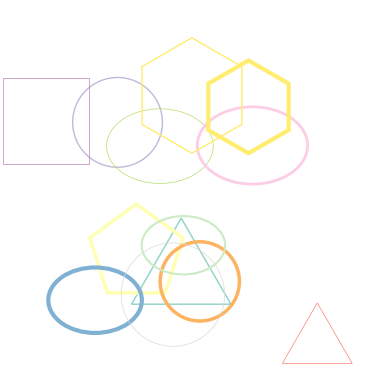[{"shape": "triangle", "thickness": 1, "radius": 0.74, "center": [0.471, 0.284]}, {"shape": "pentagon", "thickness": 2.5, "radius": 0.64, "center": [0.354, 0.343]}, {"shape": "circle", "thickness": 1, "radius": 0.58, "center": [0.305, 0.682]}, {"shape": "triangle", "thickness": 0.5, "radius": 0.52, "center": [0.824, 0.108]}, {"shape": "oval", "thickness": 3, "radius": 0.61, "center": [0.247, 0.22]}, {"shape": "circle", "thickness": 2.5, "radius": 0.51, "center": [0.519, 0.269]}, {"shape": "oval", "thickness": 0.5, "radius": 0.69, "center": [0.415, 0.62]}, {"shape": "oval", "thickness": 2, "radius": 0.72, "center": [0.656, 0.622]}, {"shape": "circle", "thickness": 0.5, "radius": 0.67, "center": [0.449, 0.235]}, {"shape": "square", "thickness": 0.5, "radius": 0.55, "center": [0.12, 0.686]}, {"shape": "oval", "thickness": 1.5, "radius": 0.54, "center": [0.476, 0.363]}, {"shape": "hexagon", "thickness": 3, "radius": 0.6, "center": [0.645, 0.722]}, {"shape": "hexagon", "thickness": 1, "radius": 0.75, "center": [0.498, 0.752]}]